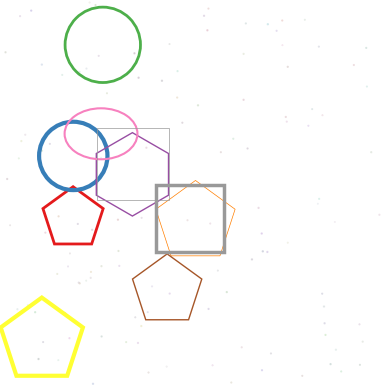[{"shape": "pentagon", "thickness": 2, "radius": 0.41, "center": [0.19, 0.433]}, {"shape": "circle", "thickness": 3, "radius": 0.44, "center": [0.19, 0.595]}, {"shape": "circle", "thickness": 2, "radius": 0.49, "center": [0.267, 0.884]}, {"shape": "hexagon", "thickness": 1, "radius": 0.54, "center": [0.344, 0.547]}, {"shape": "pentagon", "thickness": 0.5, "radius": 0.54, "center": [0.508, 0.423]}, {"shape": "pentagon", "thickness": 3, "radius": 0.56, "center": [0.109, 0.115]}, {"shape": "pentagon", "thickness": 1, "radius": 0.47, "center": [0.434, 0.246]}, {"shape": "oval", "thickness": 1.5, "radius": 0.47, "center": [0.262, 0.652]}, {"shape": "square", "thickness": 0.5, "radius": 0.47, "center": [0.346, 0.574]}, {"shape": "square", "thickness": 2.5, "radius": 0.44, "center": [0.492, 0.433]}]